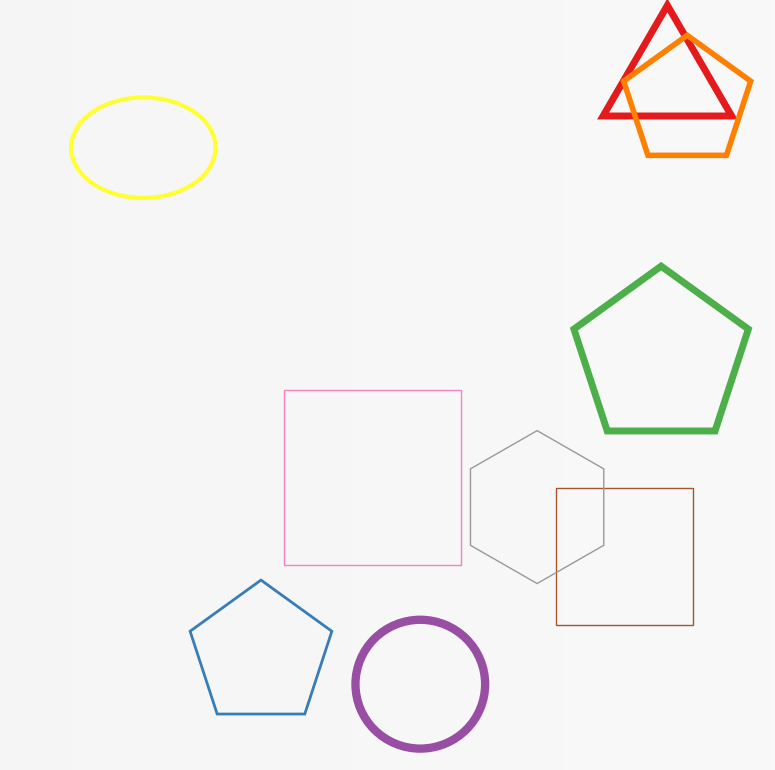[{"shape": "triangle", "thickness": 2.5, "radius": 0.48, "center": [0.861, 0.897]}, {"shape": "pentagon", "thickness": 1, "radius": 0.48, "center": [0.337, 0.15]}, {"shape": "pentagon", "thickness": 2.5, "radius": 0.59, "center": [0.853, 0.536]}, {"shape": "circle", "thickness": 3, "radius": 0.42, "center": [0.542, 0.111]}, {"shape": "pentagon", "thickness": 2, "radius": 0.43, "center": [0.887, 0.868]}, {"shape": "oval", "thickness": 1.5, "radius": 0.47, "center": [0.185, 0.808]}, {"shape": "square", "thickness": 0.5, "radius": 0.44, "center": [0.806, 0.277]}, {"shape": "square", "thickness": 0.5, "radius": 0.57, "center": [0.481, 0.38]}, {"shape": "hexagon", "thickness": 0.5, "radius": 0.5, "center": [0.693, 0.341]}]